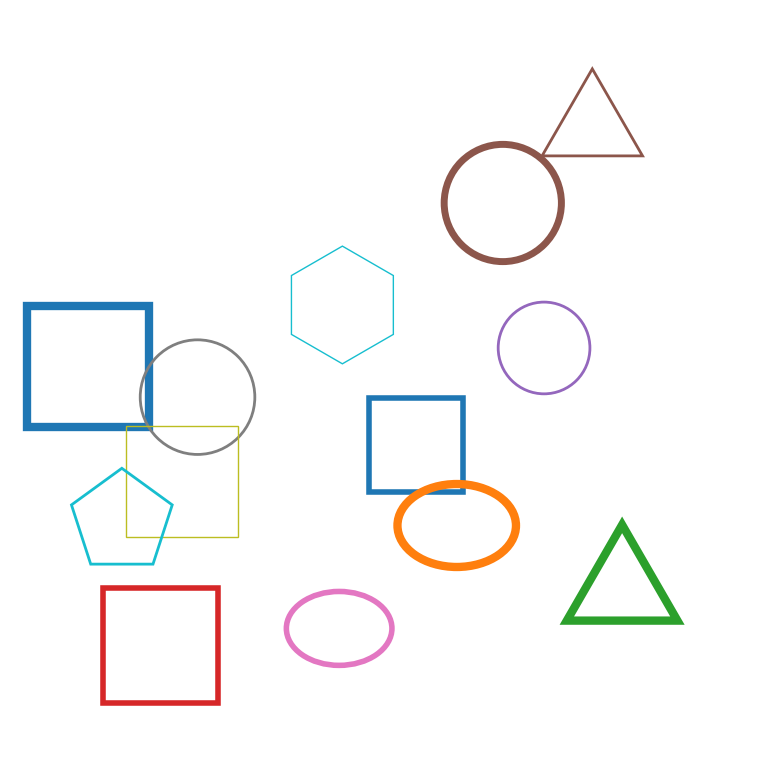[{"shape": "square", "thickness": 2, "radius": 0.3, "center": [0.54, 0.422]}, {"shape": "square", "thickness": 3, "radius": 0.39, "center": [0.114, 0.524]}, {"shape": "oval", "thickness": 3, "radius": 0.38, "center": [0.593, 0.318]}, {"shape": "triangle", "thickness": 3, "radius": 0.41, "center": [0.808, 0.235]}, {"shape": "square", "thickness": 2, "radius": 0.37, "center": [0.208, 0.161]}, {"shape": "circle", "thickness": 1, "radius": 0.3, "center": [0.707, 0.548]}, {"shape": "triangle", "thickness": 1, "radius": 0.38, "center": [0.769, 0.835]}, {"shape": "circle", "thickness": 2.5, "radius": 0.38, "center": [0.653, 0.736]}, {"shape": "oval", "thickness": 2, "radius": 0.34, "center": [0.44, 0.184]}, {"shape": "circle", "thickness": 1, "radius": 0.37, "center": [0.257, 0.484]}, {"shape": "square", "thickness": 0.5, "radius": 0.36, "center": [0.236, 0.375]}, {"shape": "pentagon", "thickness": 1, "radius": 0.34, "center": [0.158, 0.323]}, {"shape": "hexagon", "thickness": 0.5, "radius": 0.38, "center": [0.445, 0.604]}]